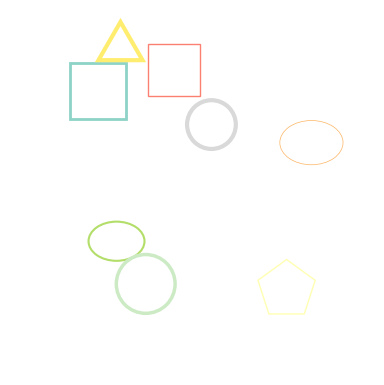[{"shape": "square", "thickness": 2, "radius": 0.37, "center": [0.255, 0.764]}, {"shape": "pentagon", "thickness": 1, "radius": 0.39, "center": [0.744, 0.248]}, {"shape": "square", "thickness": 1, "radius": 0.34, "center": [0.453, 0.818]}, {"shape": "oval", "thickness": 0.5, "radius": 0.41, "center": [0.809, 0.63]}, {"shape": "oval", "thickness": 1.5, "radius": 0.36, "center": [0.303, 0.373]}, {"shape": "circle", "thickness": 3, "radius": 0.32, "center": [0.549, 0.676]}, {"shape": "circle", "thickness": 2.5, "radius": 0.38, "center": [0.378, 0.263]}, {"shape": "triangle", "thickness": 3, "radius": 0.33, "center": [0.313, 0.877]}]